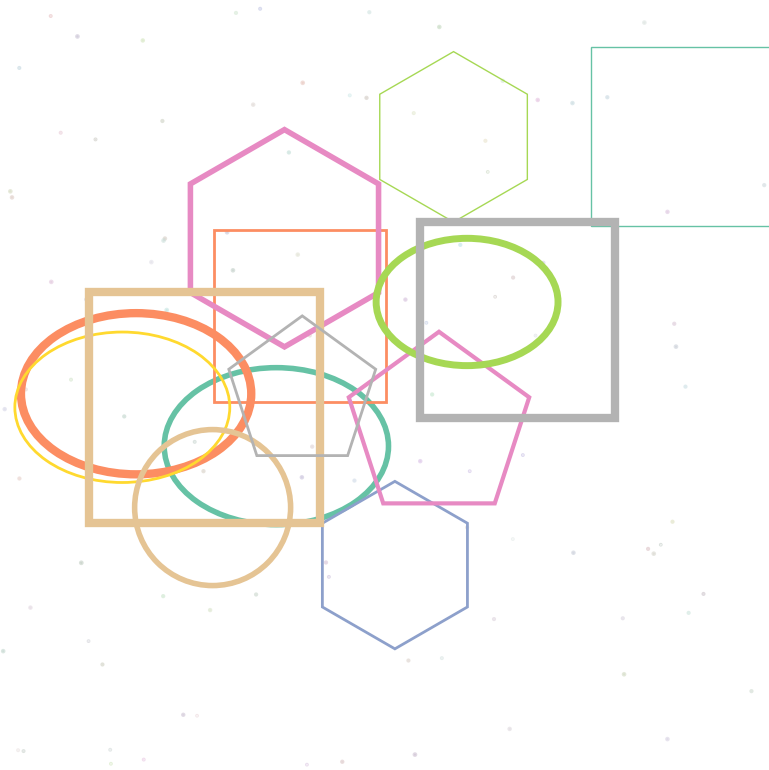[{"shape": "square", "thickness": 0.5, "radius": 0.58, "center": [0.884, 0.823]}, {"shape": "oval", "thickness": 2, "radius": 0.73, "center": [0.359, 0.421]}, {"shape": "oval", "thickness": 3, "radius": 0.75, "center": [0.177, 0.489]}, {"shape": "square", "thickness": 1, "radius": 0.56, "center": [0.389, 0.589]}, {"shape": "hexagon", "thickness": 1, "radius": 0.54, "center": [0.513, 0.266]}, {"shape": "pentagon", "thickness": 1.5, "radius": 0.62, "center": [0.57, 0.446]}, {"shape": "hexagon", "thickness": 2, "radius": 0.71, "center": [0.369, 0.691]}, {"shape": "hexagon", "thickness": 0.5, "radius": 0.55, "center": [0.589, 0.822]}, {"shape": "oval", "thickness": 2.5, "radius": 0.59, "center": [0.607, 0.608]}, {"shape": "oval", "thickness": 1, "radius": 0.7, "center": [0.159, 0.471]}, {"shape": "square", "thickness": 3, "radius": 0.75, "center": [0.266, 0.471]}, {"shape": "circle", "thickness": 2, "radius": 0.51, "center": [0.276, 0.341]}, {"shape": "pentagon", "thickness": 1, "radius": 0.5, "center": [0.393, 0.489]}, {"shape": "square", "thickness": 3, "radius": 0.63, "center": [0.672, 0.584]}]